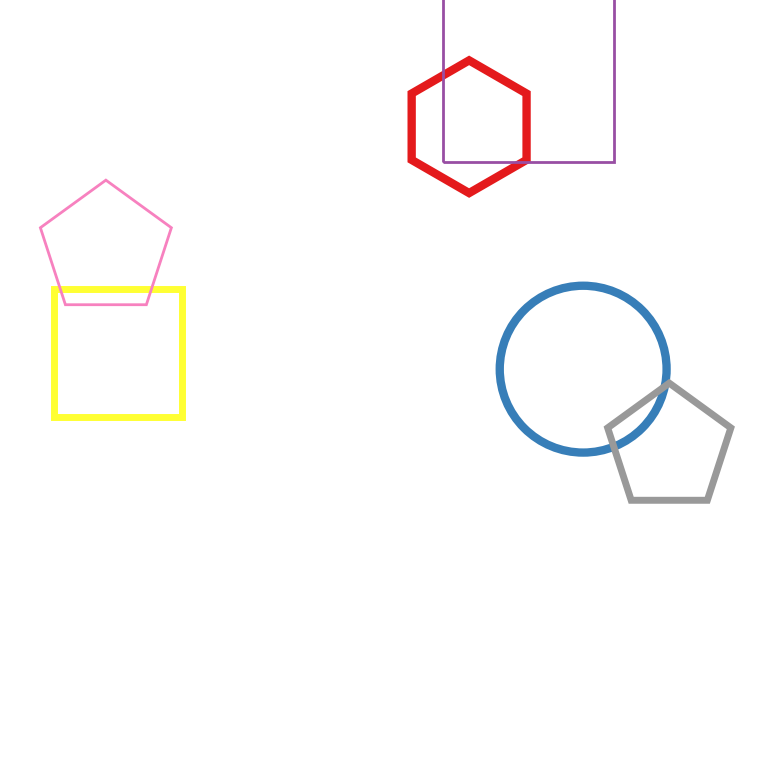[{"shape": "hexagon", "thickness": 3, "radius": 0.43, "center": [0.609, 0.835]}, {"shape": "circle", "thickness": 3, "radius": 0.54, "center": [0.757, 0.521]}, {"shape": "square", "thickness": 1, "radius": 0.55, "center": [0.686, 0.9]}, {"shape": "square", "thickness": 2.5, "radius": 0.41, "center": [0.153, 0.542]}, {"shape": "pentagon", "thickness": 1, "radius": 0.45, "center": [0.138, 0.677]}, {"shape": "pentagon", "thickness": 2.5, "radius": 0.42, "center": [0.869, 0.418]}]